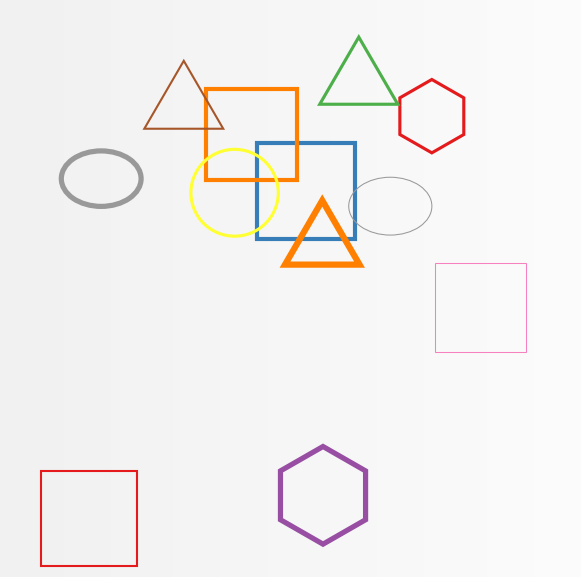[{"shape": "hexagon", "thickness": 1.5, "radius": 0.32, "center": [0.743, 0.798]}, {"shape": "square", "thickness": 1, "radius": 0.41, "center": [0.153, 0.102]}, {"shape": "square", "thickness": 2, "radius": 0.42, "center": [0.527, 0.668]}, {"shape": "triangle", "thickness": 1.5, "radius": 0.39, "center": [0.617, 0.857]}, {"shape": "hexagon", "thickness": 2.5, "radius": 0.42, "center": [0.556, 0.141]}, {"shape": "triangle", "thickness": 3, "radius": 0.37, "center": [0.554, 0.578]}, {"shape": "square", "thickness": 2, "radius": 0.39, "center": [0.432, 0.766]}, {"shape": "circle", "thickness": 1.5, "radius": 0.38, "center": [0.404, 0.665]}, {"shape": "triangle", "thickness": 1, "radius": 0.39, "center": [0.316, 0.815]}, {"shape": "square", "thickness": 0.5, "radius": 0.39, "center": [0.827, 0.467]}, {"shape": "oval", "thickness": 2.5, "radius": 0.34, "center": [0.174, 0.69]}, {"shape": "oval", "thickness": 0.5, "radius": 0.36, "center": [0.671, 0.642]}]